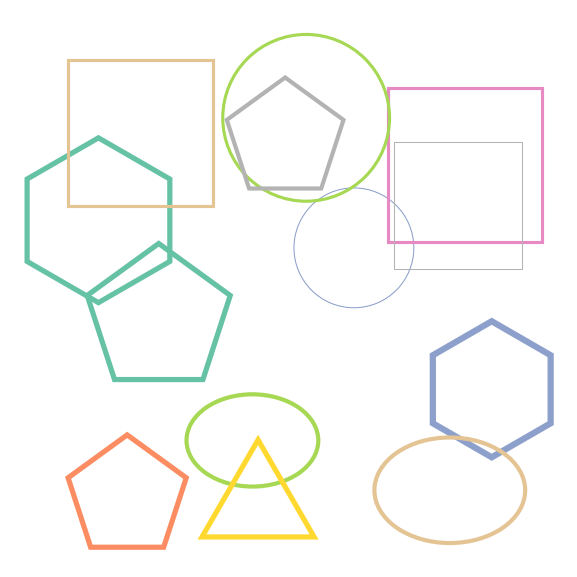[{"shape": "pentagon", "thickness": 2.5, "radius": 0.65, "center": [0.275, 0.447]}, {"shape": "hexagon", "thickness": 2.5, "radius": 0.71, "center": [0.17, 0.618]}, {"shape": "pentagon", "thickness": 2.5, "radius": 0.54, "center": [0.22, 0.139]}, {"shape": "hexagon", "thickness": 3, "radius": 0.59, "center": [0.851, 0.325]}, {"shape": "circle", "thickness": 0.5, "radius": 0.52, "center": [0.613, 0.57]}, {"shape": "square", "thickness": 1.5, "radius": 0.67, "center": [0.806, 0.714]}, {"shape": "circle", "thickness": 1.5, "radius": 0.72, "center": [0.53, 0.795]}, {"shape": "oval", "thickness": 2, "radius": 0.57, "center": [0.437, 0.236]}, {"shape": "triangle", "thickness": 2.5, "radius": 0.56, "center": [0.447, 0.125]}, {"shape": "oval", "thickness": 2, "radius": 0.65, "center": [0.779, 0.15]}, {"shape": "square", "thickness": 1.5, "radius": 0.63, "center": [0.244, 0.769]}, {"shape": "pentagon", "thickness": 2, "radius": 0.53, "center": [0.494, 0.759]}, {"shape": "square", "thickness": 0.5, "radius": 0.55, "center": [0.793, 0.644]}]